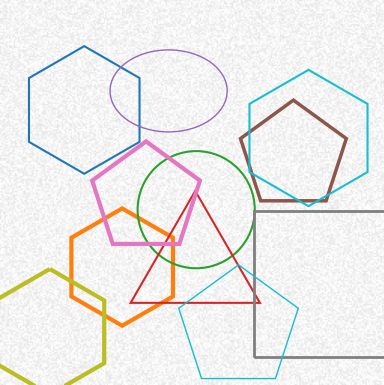[{"shape": "hexagon", "thickness": 1.5, "radius": 0.83, "center": [0.219, 0.714]}, {"shape": "hexagon", "thickness": 3, "radius": 0.76, "center": [0.317, 0.306]}, {"shape": "circle", "thickness": 1.5, "radius": 0.76, "center": [0.51, 0.455]}, {"shape": "triangle", "thickness": 1.5, "radius": 0.97, "center": [0.507, 0.31]}, {"shape": "oval", "thickness": 1, "radius": 0.76, "center": [0.438, 0.764]}, {"shape": "pentagon", "thickness": 2.5, "radius": 0.72, "center": [0.762, 0.595]}, {"shape": "pentagon", "thickness": 3, "radius": 0.74, "center": [0.379, 0.485]}, {"shape": "square", "thickness": 2, "radius": 0.95, "center": [0.849, 0.262]}, {"shape": "hexagon", "thickness": 3, "radius": 0.82, "center": [0.129, 0.138]}, {"shape": "hexagon", "thickness": 1.5, "radius": 0.89, "center": [0.801, 0.642]}, {"shape": "pentagon", "thickness": 1, "radius": 0.82, "center": [0.619, 0.149]}]